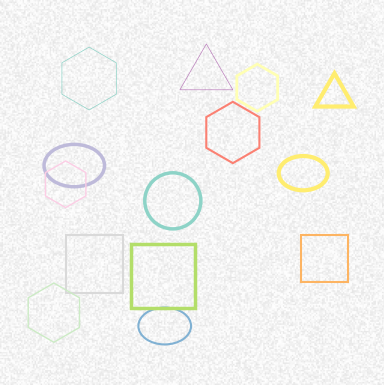[{"shape": "hexagon", "thickness": 0.5, "radius": 0.41, "center": [0.231, 0.796]}, {"shape": "circle", "thickness": 2.5, "radius": 0.36, "center": [0.449, 0.478]}, {"shape": "hexagon", "thickness": 2, "radius": 0.31, "center": [0.668, 0.772]}, {"shape": "oval", "thickness": 2.5, "radius": 0.39, "center": [0.193, 0.57]}, {"shape": "hexagon", "thickness": 1.5, "radius": 0.4, "center": [0.605, 0.656]}, {"shape": "oval", "thickness": 1.5, "radius": 0.34, "center": [0.428, 0.153]}, {"shape": "square", "thickness": 1.5, "radius": 0.3, "center": [0.844, 0.329]}, {"shape": "square", "thickness": 2.5, "radius": 0.42, "center": [0.423, 0.283]}, {"shape": "hexagon", "thickness": 1, "radius": 0.3, "center": [0.171, 0.521]}, {"shape": "square", "thickness": 1.5, "radius": 0.37, "center": [0.246, 0.314]}, {"shape": "triangle", "thickness": 0.5, "radius": 0.4, "center": [0.536, 0.807]}, {"shape": "hexagon", "thickness": 1, "radius": 0.38, "center": [0.14, 0.188]}, {"shape": "triangle", "thickness": 3, "radius": 0.29, "center": [0.869, 0.752]}, {"shape": "oval", "thickness": 3, "radius": 0.32, "center": [0.788, 0.55]}]